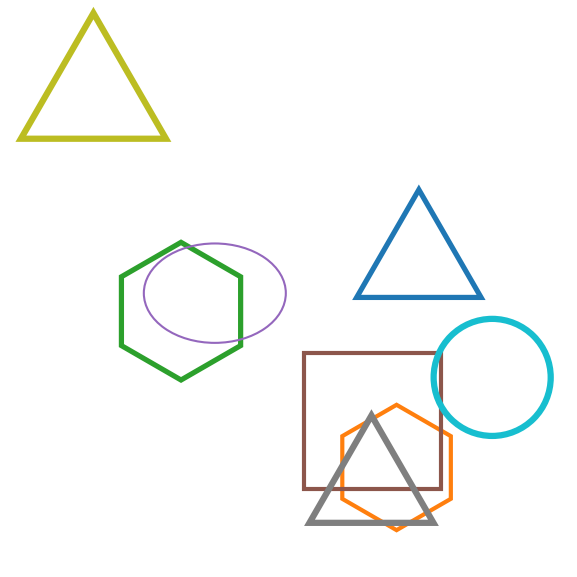[{"shape": "triangle", "thickness": 2.5, "radius": 0.62, "center": [0.725, 0.546]}, {"shape": "hexagon", "thickness": 2, "radius": 0.54, "center": [0.687, 0.19]}, {"shape": "hexagon", "thickness": 2.5, "radius": 0.6, "center": [0.313, 0.46]}, {"shape": "oval", "thickness": 1, "radius": 0.61, "center": [0.372, 0.491]}, {"shape": "square", "thickness": 2, "radius": 0.59, "center": [0.645, 0.27]}, {"shape": "triangle", "thickness": 3, "radius": 0.62, "center": [0.643, 0.156]}, {"shape": "triangle", "thickness": 3, "radius": 0.73, "center": [0.162, 0.831]}, {"shape": "circle", "thickness": 3, "radius": 0.51, "center": [0.852, 0.346]}]